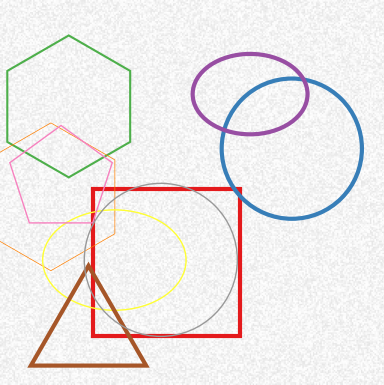[{"shape": "square", "thickness": 3, "radius": 0.95, "center": [0.432, 0.317]}, {"shape": "circle", "thickness": 3, "radius": 0.91, "center": [0.758, 0.614]}, {"shape": "hexagon", "thickness": 1.5, "radius": 0.92, "center": [0.179, 0.724]}, {"shape": "oval", "thickness": 3, "radius": 0.75, "center": [0.65, 0.756]}, {"shape": "hexagon", "thickness": 0.5, "radius": 0.96, "center": [0.132, 0.489]}, {"shape": "oval", "thickness": 1, "radius": 0.93, "center": [0.297, 0.325]}, {"shape": "triangle", "thickness": 3, "radius": 0.86, "center": [0.23, 0.137]}, {"shape": "pentagon", "thickness": 1, "radius": 0.7, "center": [0.159, 0.534]}, {"shape": "circle", "thickness": 1, "radius": 0.99, "center": [0.418, 0.325]}]